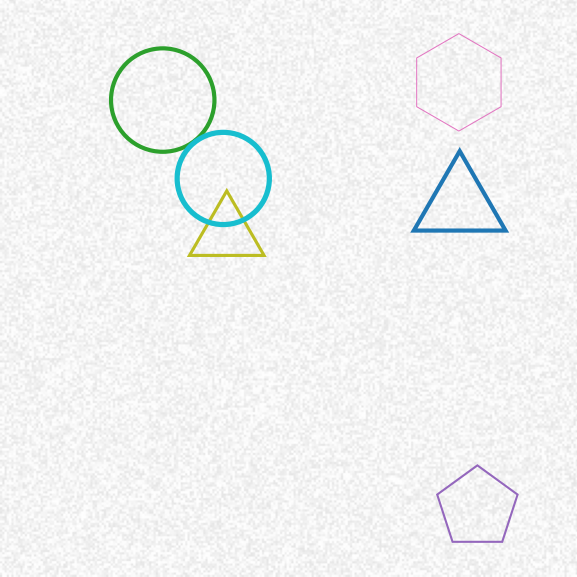[{"shape": "triangle", "thickness": 2, "radius": 0.46, "center": [0.796, 0.646]}, {"shape": "circle", "thickness": 2, "radius": 0.45, "center": [0.282, 0.826]}, {"shape": "pentagon", "thickness": 1, "radius": 0.37, "center": [0.827, 0.12]}, {"shape": "hexagon", "thickness": 0.5, "radius": 0.42, "center": [0.795, 0.857]}, {"shape": "triangle", "thickness": 1.5, "radius": 0.37, "center": [0.393, 0.594]}, {"shape": "circle", "thickness": 2.5, "radius": 0.4, "center": [0.387, 0.69]}]